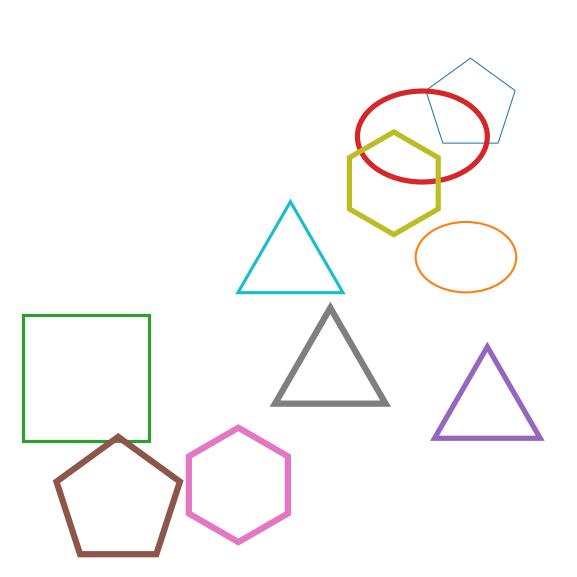[{"shape": "pentagon", "thickness": 0.5, "radius": 0.41, "center": [0.815, 0.817]}, {"shape": "oval", "thickness": 1, "radius": 0.44, "center": [0.807, 0.554]}, {"shape": "square", "thickness": 1.5, "radius": 0.54, "center": [0.149, 0.345]}, {"shape": "oval", "thickness": 2.5, "radius": 0.56, "center": [0.731, 0.763]}, {"shape": "triangle", "thickness": 2.5, "radius": 0.53, "center": [0.844, 0.293]}, {"shape": "pentagon", "thickness": 3, "radius": 0.56, "center": [0.205, 0.13]}, {"shape": "hexagon", "thickness": 3, "radius": 0.5, "center": [0.413, 0.159]}, {"shape": "triangle", "thickness": 3, "radius": 0.55, "center": [0.572, 0.355]}, {"shape": "hexagon", "thickness": 2.5, "radius": 0.44, "center": [0.682, 0.682]}, {"shape": "triangle", "thickness": 1.5, "radius": 0.53, "center": [0.503, 0.545]}]